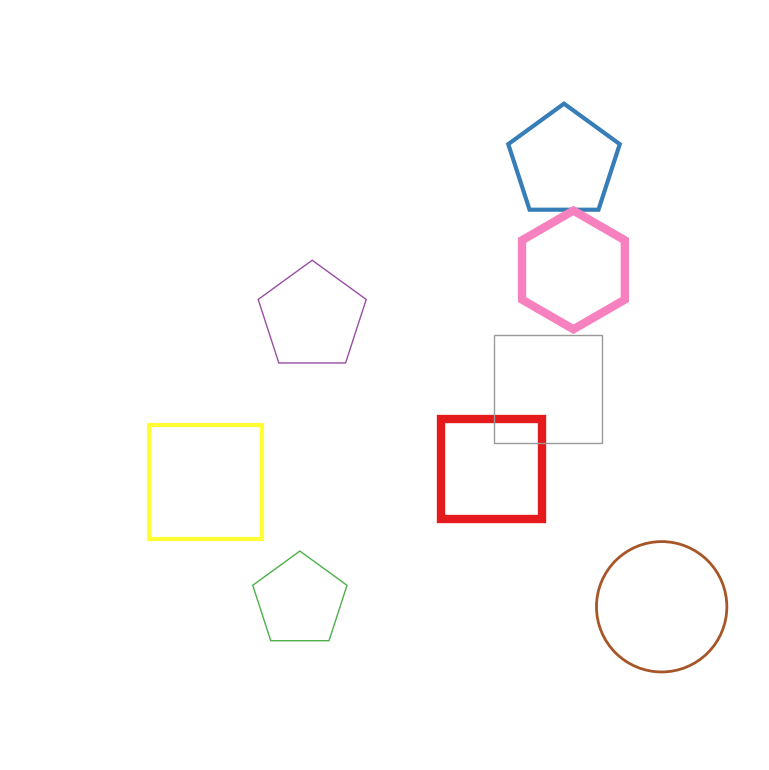[{"shape": "square", "thickness": 3, "radius": 0.33, "center": [0.639, 0.391]}, {"shape": "pentagon", "thickness": 1.5, "radius": 0.38, "center": [0.732, 0.789]}, {"shape": "pentagon", "thickness": 0.5, "radius": 0.32, "center": [0.389, 0.22]}, {"shape": "pentagon", "thickness": 0.5, "radius": 0.37, "center": [0.405, 0.588]}, {"shape": "square", "thickness": 1.5, "radius": 0.37, "center": [0.267, 0.374]}, {"shape": "circle", "thickness": 1, "radius": 0.42, "center": [0.859, 0.212]}, {"shape": "hexagon", "thickness": 3, "radius": 0.39, "center": [0.745, 0.649]}, {"shape": "square", "thickness": 0.5, "radius": 0.35, "center": [0.712, 0.495]}]